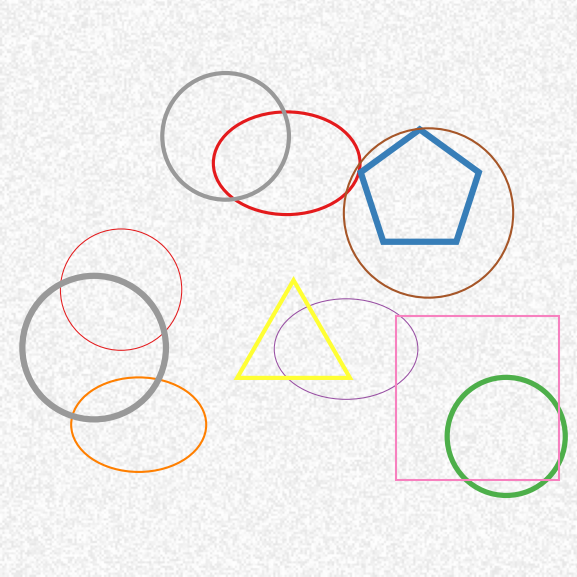[{"shape": "circle", "thickness": 0.5, "radius": 0.53, "center": [0.21, 0.498]}, {"shape": "oval", "thickness": 1.5, "radius": 0.64, "center": [0.496, 0.716]}, {"shape": "pentagon", "thickness": 3, "radius": 0.54, "center": [0.727, 0.668]}, {"shape": "circle", "thickness": 2.5, "radius": 0.51, "center": [0.877, 0.243]}, {"shape": "oval", "thickness": 0.5, "radius": 0.62, "center": [0.599, 0.395]}, {"shape": "oval", "thickness": 1, "radius": 0.58, "center": [0.24, 0.264]}, {"shape": "triangle", "thickness": 2, "radius": 0.56, "center": [0.508, 0.401]}, {"shape": "circle", "thickness": 1, "radius": 0.73, "center": [0.742, 0.63]}, {"shape": "square", "thickness": 1, "radius": 0.71, "center": [0.827, 0.31]}, {"shape": "circle", "thickness": 3, "radius": 0.62, "center": [0.163, 0.397]}, {"shape": "circle", "thickness": 2, "radius": 0.55, "center": [0.391, 0.763]}]